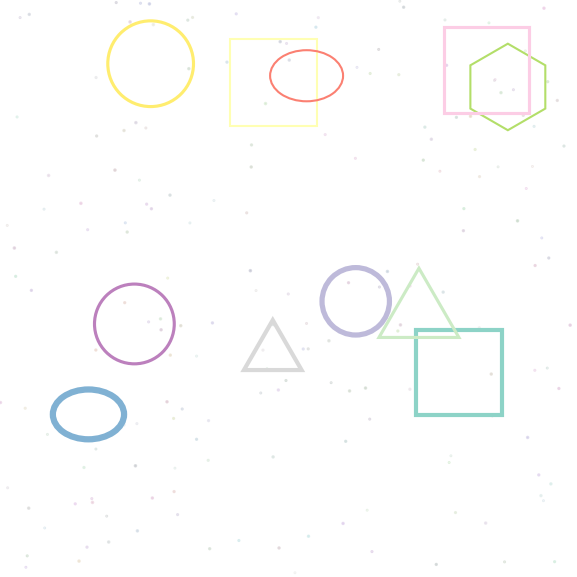[{"shape": "square", "thickness": 2, "radius": 0.37, "center": [0.795, 0.354]}, {"shape": "square", "thickness": 1, "radius": 0.38, "center": [0.473, 0.856]}, {"shape": "circle", "thickness": 2.5, "radius": 0.29, "center": [0.616, 0.477]}, {"shape": "oval", "thickness": 1, "radius": 0.32, "center": [0.531, 0.868]}, {"shape": "oval", "thickness": 3, "radius": 0.31, "center": [0.153, 0.282]}, {"shape": "hexagon", "thickness": 1, "radius": 0.37, "center": [0.879, 0.849]}, {"shape": "square", "thickness": 1.5, "radius": 0.37, "center": [0.843, 0.878]}, {"shape": "triangle", "thickness": 2, "radius": 0.29, "center": [0.472, 0.387]}, {"shape": "circle", "thickness": 1.5, "radius": 0.35, "center": [0.233, 0.438]}, {"shape": "triangle", "thickness": 1.5, "radius": 0.4, "center": [0.725, 0.455]}, {"shape": "circle", "thickness": 1.5, "radius": 0.37, "center": [0.261, 0.889]}]